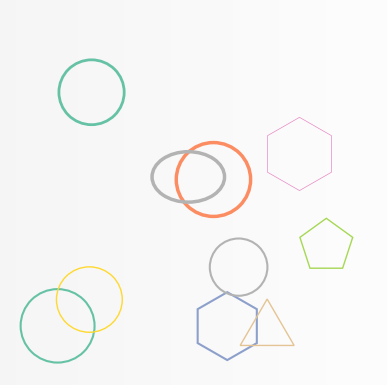[{"shape": "circle", "thickness": 2, "radius": 0.42, "center": [0.236, 0.76]}, {"shape": "circle", "thickness": 1.5, "radius": 0.48, "center": [0.149, 0.154]}, {"shape": "circle", "thickness": 2.5, "radius": 0.48, "center": [0.551, 0.534]}, {"shape": "hexagon", "thickness": 1.5, "radius": 0.44, "center": [0.586, 0.153]}, {"shape": "hexagon", "thickness": 0.5, "radius": 0.48, "center": [0.773, 0.6]}, {"shape": "pentagon", "thickness": 1, "radius": 0.36, "center": [0.842, 0.361]}, {"shape": "circle", "thickness": 1, "radius": 0.42, "center": [0.231, 0.222]}, {"shape": "triangle", "thickness": 1, "radius": 0.4, "center": [0.689, 0.143]}, {"shape": "circle", "thickness": 1.5, "radius": 0.37, "center": [0.616, 0.306]}, {"shape": "oval", "thickness": 2.5, "radius": 0.47, "center": [0.486, 0.54]}]